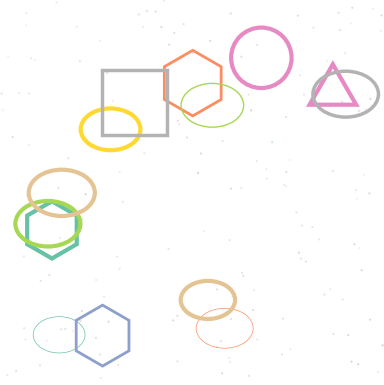[{"shape": "oval", "thickness": 0.5, "radius": 0.34, "center": [0.154, 0.13]}, {"shape": "hexagon", "thickness": 3, "radius": 0.37, "center": [0.135, 0.403]}, {"shape": "hexagon", "thickness": 2, "radius": 0.43, "center": [0.501, 0.784]}, {"shape": "oval", "thickness": 0.5, "radius": 0.37, "center": [0.583, 0.147]}, {"shape": "hexagon", "thickness": 2, "radius": 0.4, "center": [0.266, 0.128]}, {"shape": "circle", "thickness": 3, "radius": 0.39, "center": [0.679, 0.85]}, {"shape": "triangle", "thickness": 3, "radius": 0.35, "center": [0.865, 0.763]}, {"shape": "oval", "thickness": 3, "radius": 0.42, "center": [0.124, 0.419]}, {"shape": "oval", "thickness": 1, "radius": 0.41, "center": [0.552, 0.727]}, {"shape": "oval", "thickness": 3, "radius": 0.39, "center": [0.287, 0.664]}, {"shape": "oval", "thickness": 3, "radius": 0.43, "center": [0.16, 0.499]}, {"shape": "oval", "thickness": 3, "radius": 0.35, "center": [0.54, 0.221]}, {"shape": "square", "thickness": 2.5, "radius": 0.43, "center": [0.35, 0.733]}, {"shape": "oval", "thickness": 2.5, "radius": 0.43, "center": [0.898, 0.755]}]